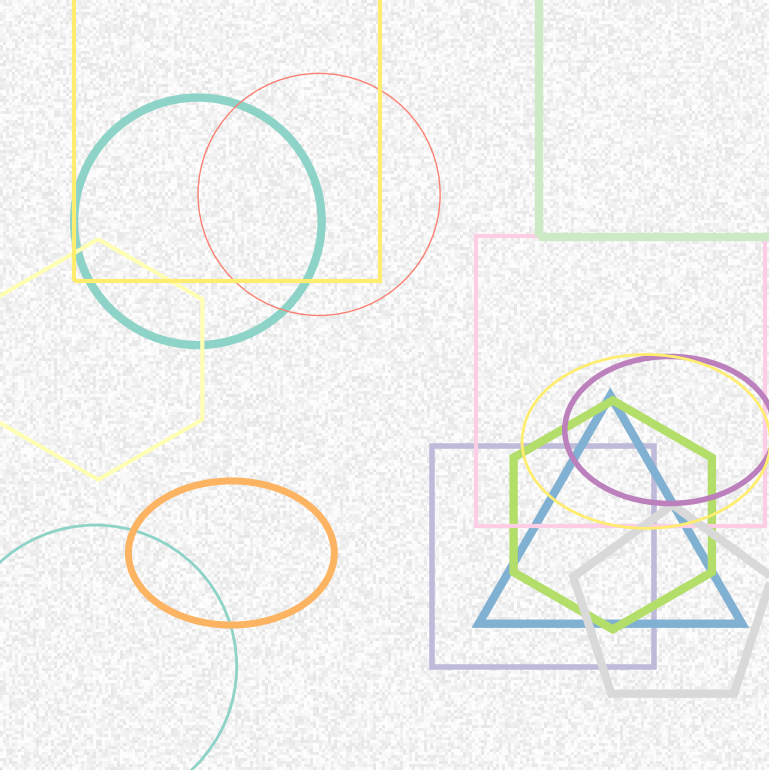[{"shape": "circle", "thickness": 3, "radius": 0.8, "center": [0.257, 0.713]}, {"shape": "circle", "thickness": 1, "radius": 0.92, "center": [0.124, 0.135]}, {"shape": "hexagon", "thickness": 1.5, "radius": 0.78, "center": [0.127, 0.533]}, {"shape": "square", "thickness": 2, "radius": 0.72, "center": [0.705, 0.278]}, {"shape": "circle", "thickness": 0.5, "radius": 0.79, "center": [0.414, 0.747]}, {"shape": "triangle", "thickness": 3, "radius": 0.99, "center": [0.793, 0.289]}, {"shape": "oval", "thickness": 2.5, "radius": 0.67, "center": [0.3, 0.282]}, {"shape": "hexagon", "thickness": 3, "radius": 0.74, "center": [0.796, 0.331]}, {"shape": "square", "thickness": 1.5, "radius": 0.94, "center": [0.806, 0.505]}, {"shape": "pentagon", "thickness": 3, "radius": 0.68, "center": [0.874, 0.209]}, {"shape": "oval", "thickness": 2, "radius": 0.68, "center": [0.87, 0.442]}, {"shape": "square", "thickness": 3, "radius": 0.85, "center": [0.87, 0.861]}, {"shape": "square", "thickness": 1.5, "radius": 0.99, "center": [0.295, 0.834]}, {"shape": "oval", "thickness": 1, "radius": 0.81, "center": [0.839, 0.427]}]